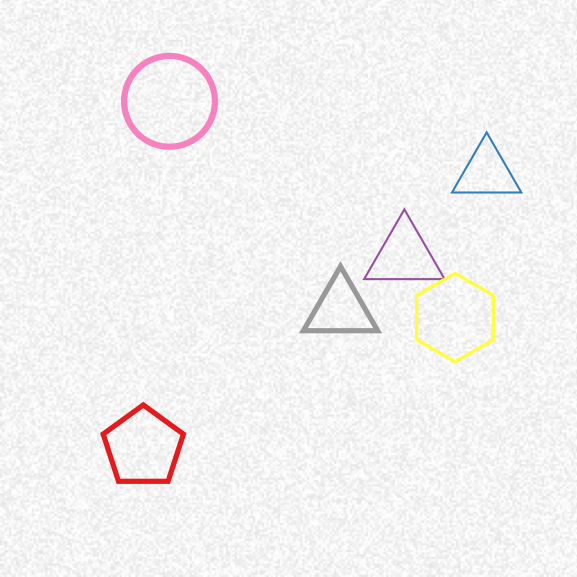[{"shape": "pentagon", "thickness": 2.5, "radius": 0.37, "center": [0.248, 0.225]}, {"shape": "triangle", "thickness": 1, "radius": 0.35, "center": [0.843, 0.7]}, {"shape": "triangle", "thickness": 1, "radius": 0.4, "center": [0.7, 0.556]}, {"shape": "hexagon", "thickness": 1.5, "radius": 0.38, "center": [0.788, 0.449]}, {"shape": "circle", "thickness": 3, "radius": 0.39, "center": [0.294, 0.824]}, {"shape": "triangle", "thickness": 2.5, "radius": 0.37, "center": [0.59, 0.464]}]